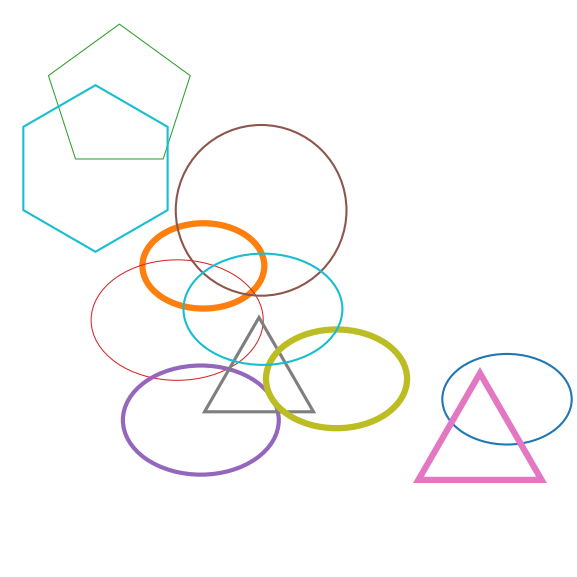[{"shape": "oval", "thickness": 1, "radius": 0.56, "center": [0.878, 0.308]}, {"shape": "oval", "thickness": 3, "radius": 0.53, "center": [0.352, 0.539]}, {"shape": "pentagon", "thickness": 0.5, "radius": 0.65, "center": [0.207, 0.828]}, {"shape": "oval", "thickness": 0.5, "radius": 0.75, "center": [0.307, 0.445]}, {"shape": "oval", "thickness": 2, "radius": 0.67, "center": [0.348, 0.272]}, {"shape": "circle", "thickness": 1, "radius": 0.74, "center": [0.452, 0.635]}, {"shape": "triangle", "thickness": 3, "radius": 0.62, "center": [0.831, 0.23]}, {"shape": "triangle", "thickness": 1.5, "radius": 0.54, "center": [0.449, 0.341]}, {"shape": "oval", "thickness": 3, "radius": 0.61, "center": [0.583, 0.343]}, {"shape": "hexagon", "thickness": 1, "radius": 0.72, "center": [0.165, 0.707]}, {"shape": "oval", "thickness": 1, "radius": 0.69, "center": [0.455, 0.464]}]